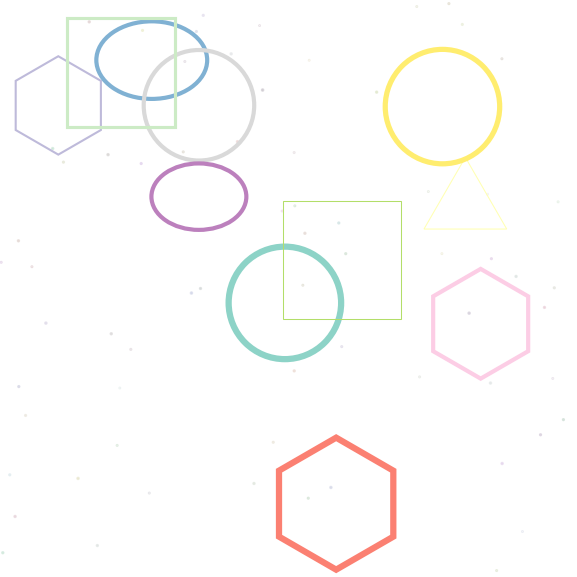[{"shape": "circle", "thickness": 3, "radius": 0.49, "center": [0.493, 0.475]}, {"shape": "triangle", "thickness": 0.5, "radius": 0.41, "center": [0.806, 0.644]}, {"shape": "hexagon", "thickness": 1, "radius": 0.43, "center": [0.101, 0.817]}, {"shape": "hexagon", "thickness": 3, "radius": 0.57, "center": [0.582, 0.127]}, {"shape": "oval", "thickness": 2, "radius": 0.48, "center": [0.263, 0.895]}, {"shape": "square", "thickness": 0.5, "radius": 0.51, "center": [0.592, 0.549]}, {"shape": "hexagon", "thickness": 2, "radius": 0.47, "center": [0.832, 0.438]}, {"shape": "circle", "thickness": 2, "radius": 0.48, "center": [0.345, 0.817]}, {"shape": "oval", "thickness": 2, "radius": 0.41, "center": [0.344, 0.659]}, {"shape": "square", "thickness": 1.5, "radius": 0.47, "center": [0.209, 0.874]}, {"shape": "circle", "thickness": 2.5, "radius": 0.5, "center": [0.766, 0.815]}]